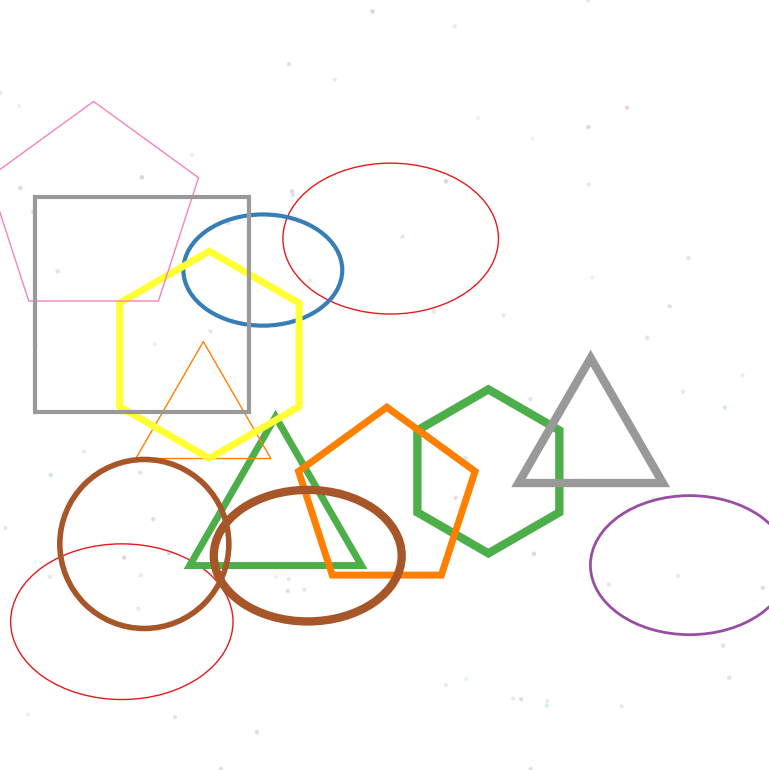[{"shape": "oval", "thickness": 0.5, "radius": 0.72, "center": [0.158, 0.193]}, {"shape": "oval", "thickness": 0.5, "radius": 0.7, "center": [0.507, 0.69]}, {"shape": "oval", "thickness": 1.5, "radius": 0.52, "center": [0.341, 0.649]}, {"shape": "triangle", "thickness": 2.5, "radius": 0.64, "center": [0.358, 0.33]}, {"shape": "hexagon", "thickness": 3, "radius": 0.53, "center": [0.634, 0.388]}, {"shape": "oval", "thickness": 1, "radius": 0.64, "center": [0.896, 0.266]}, {"shape": "triangle", "thickness": 0.5, "radius": 0.51, "center": [0.264, 0.455]}, {"shape": "pentagon", "thickness": 2.5, "radius": 0.6, "center": [0.502, 0.351]}, {"shape": "hexagon", "thickness": 2.5, "radius": 0.67, "center": [0.272, 0.539]}, {"shape": "oval", "thickness": 3, "radius": 0.61, "center": [0.4, 0.278]}, {"shape": "circle", "thickness": 2, "radius": 0.55, "center": [0.187, 0.294]}, {"shape": "pentagon", "thickness": 0.5, "radius": 0.72, "center": [0.122, 0.725]}, {"shape": "square", "thickness": 1.5, "radius": 0.7, "center": [0.185, 0.604]}, {"shape": "triangle", "thickness": 3, "radius": 0.54, "center": [0.767, 0.427]}]